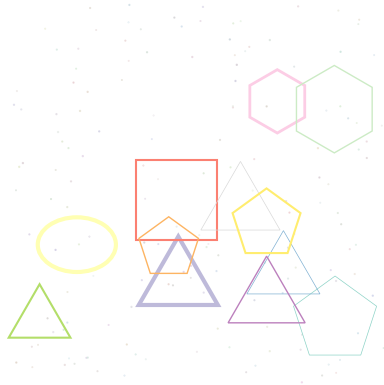[{"shape": "pentagon", "thickness": 0.5, "radius": 0.57, "center": [0.87, 0.17]}, {"shape": "oval", "thickness": 3, "radius": 0.51, "center": [0.2, 0.365]}, {"shape": "triangle", "thickness": 3, "radius": 0.59, "center": [0.463, 0.267]}, {"shape": "square", "thickness": 1.5, "radius": 0.52, "center": [0.458, 0.48]}, {"shape": "triangle", "thickness": 0.5, "radius": 0.55, "center": [0.736, 0.291]}, {"shape": "pentagon", "thickness": 1, "radius": 0.41, "center": [0.438, 0.356]}, {"shape": "triangle", "thickness": 1.5, "radius": 0.46, "center": [0.103, 0.169]}, {"shape": "hexagon", "thickness": 2, "radius": 0.41, "center": [0.72, 0.737]}, {"shape": "triangle", "thickness": 0.5, "radius": 0.59, "center": [0.625, 0.462]}, {"shape": "triangle", "thickness": 1, "radius": 0.58, "center": [0.693, 0.219]}, {"shape": "hexagon", "thickness": 1, "radius": 0.57, "center": [0.868, 0.716]}, {"shape": "pentagon", "thickness": 1.5, "radius": 0.46, "center": [0.692, 0.418]}]